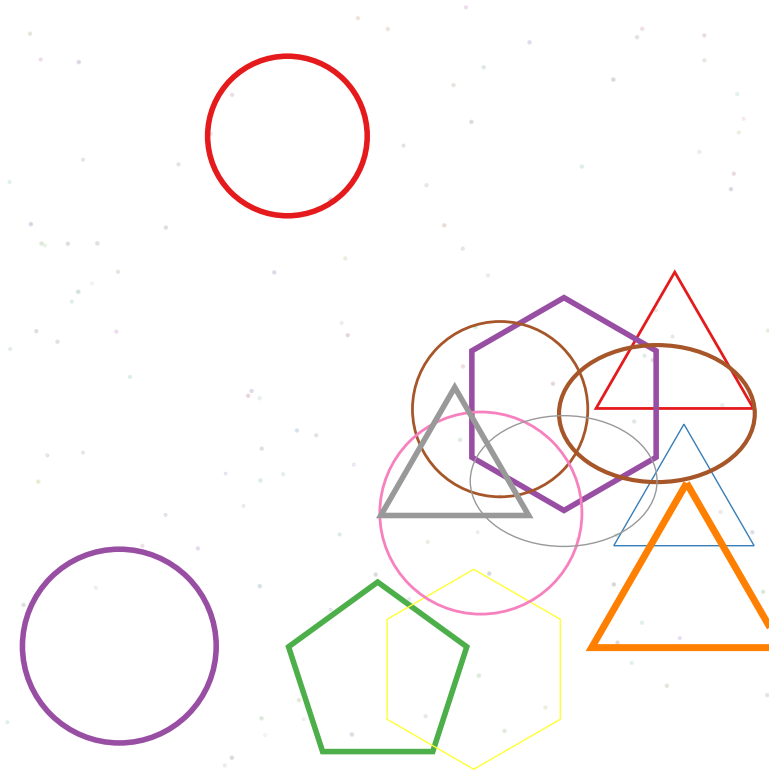[{"shape": "circle", "thickness": 2, "radius": 0.52, "center": [0.373, 0.823]}, {"shape": "triangle", "thickness": 1, "radius": 0.59, "center": [0.876, 0.529]}, {"shape": "triangle", "thickness": 0.5, "radius": 0.53, "center": [0.888, 0.344]}, {"shape": "pentagon", "thickness": 2, "radius": 0.61, "center": [0.49, 0.122]}, {"shape": "hexagon", "thickness": 2, "radius": 0.69, "center": [0.732, 0.475]}, {"shape": "circle", "thickness": 2, "radius": 0.63, "center": [0.155, 0.161]}, {"shape": "triangle", "thickness": 2.5, "radius": 0.71, "center": [0.892, 0.23]}, {"shape": "hexagon", "thickness": 0.5, "radius": 0.65, "center": [0.615, 0.131]}, {"shape": "circle", "thickness": 1, "radius": 0.57, "center": [0.65, 0.469]}, {"shape": "oval", "thickness": 1.5, "radius": 0.64, "center": [0.853, 0.463]}, {"shape": "circle", "thickness": 1, "radius": 0.66, "center": [0.624, 0.334]}, {"shape": "triangle", "thickness": 2, "radius": 0.55, "center": [0.591, 0.386]}, {"shape": "oval", "thickness": 0.5, "radius": 0.61, "center": [0.732, 0.375]}]